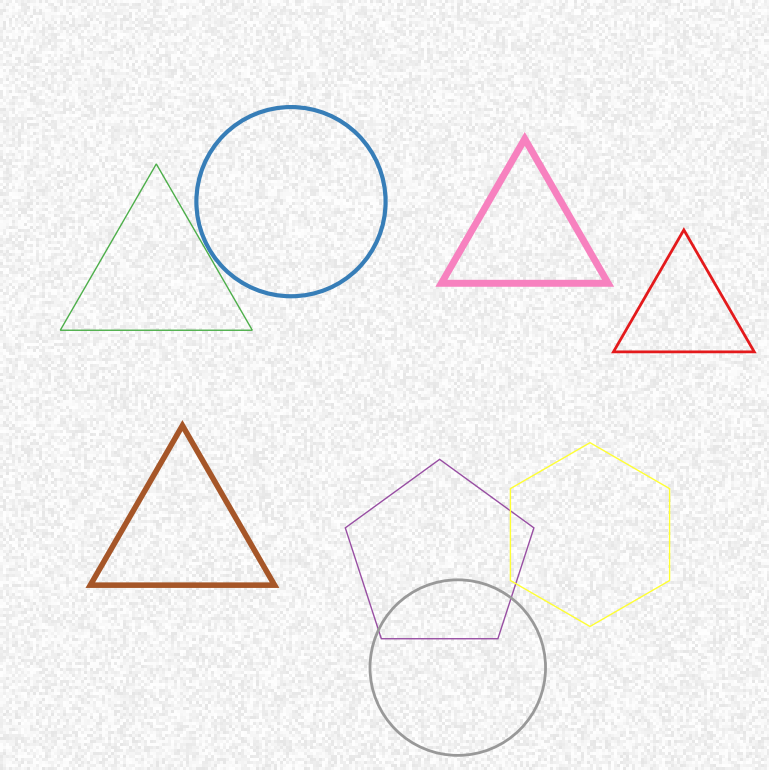[{"shape": "triangle", "thickness": 1, "radius": 0.53, "center": [0.888, 0.596]}, {"shape": "circle", "thickness": 1.5, "radius": 0.61, "center": [0.378, 0.738]}, {"shape": "triangle", "thickness": 0.5, "radius": 0.72, "center": [0.203, 0.643]}, {"shape": "pentagon", "thickness": 0.5, "radius": 0.64, "center": [0.571, 0.275]}, {"shape": "hexagon", "thickness": 0.5, "radius": 0.6, "center": [0.766, 0.306]}, {"shape": "triangle", "thickness": 2, "radius": 0.69, "center": [0.237, 0.309]}, {"shape": "triangle", "thickness": 2.5, "radius": 0.63, "center": [0.682, 0.695]}, {"shape": "circle", "thickness": 1, "radius": 0.57, "center": [0.594, 0.133]}]